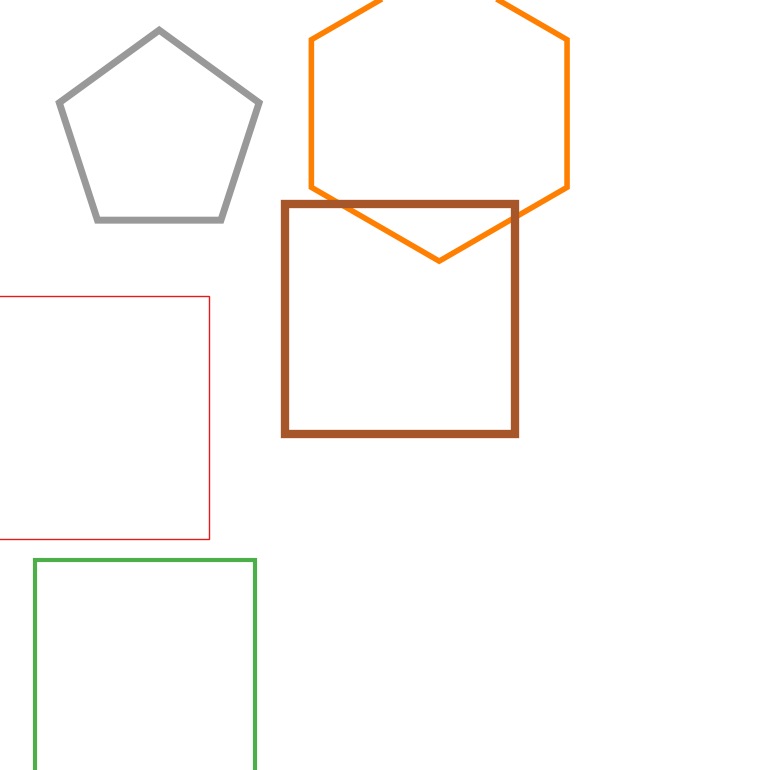[{"shape": "square", "thickness": 0.5, "radius": 0.79, "center": [0.114, 0.458]}, {"shape": "square", "thickness": 1.5, "radius": 0.71, "center": [0.188, 0.13]}, {"shape": "hexagon", "thickness": 2, "radius": 0.96, "center": [0.57, 0.853]}, {"shape": "square", "thickness": 3, "radius": 0.75, "center": [0.519, 0.586]}, {"shape": "pentagon", "thickness": 2.5, "radius": 0.68, "center": [0.207, 0.824]}]